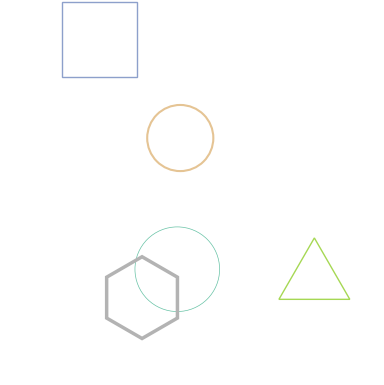[{"shape": "circle", "thickness": 0.5, "radius": 0.55, "center": [0.46, 0.301]}, {"shape": "square", "thickness": 1, "radius": 0.49, "center": [0.258, 0.897]}, {"shape": "triangle", "thickness": 1, "radius": 0.53, "center": [0.817, 0.276]}, {"shape": "circle", "thickness": 1.5, "radius": 0.43, "center": [0.468, 0.641]}, {"shape": "hexagon", "thickness": 2.5, "radius": 0.53, "center": [0.369, 0.227]}]